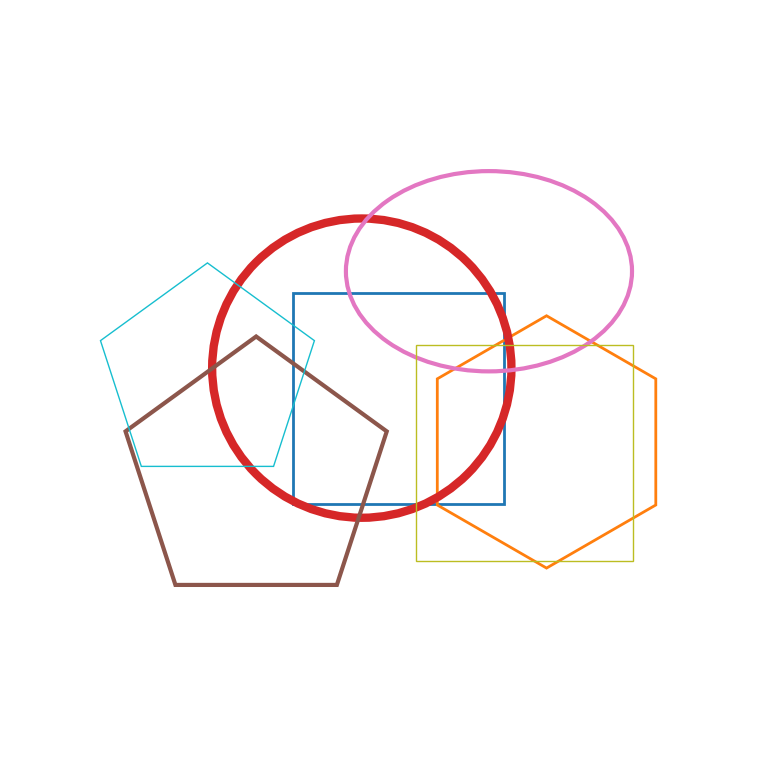[{"shape": "square", "thickness": 1, "radius": 0.68, "center": [0.517, 0.482]}, {"shape": "hexagon", "thickness": 1, "radius": 0.82, "center": [0.71, 0.426]}, {"shape": "circle", "thickness": 3, "radius": 0.97, "center": [0.47, 0.522]}, {"shape": "pentagon", "thickness": 1.5, "radius": 0.89, "center": [0.333, 0.385]}, {"shape": "oval", "thickness": 1.5, "radius": 0.93, "center": [0.635, 0.648]}, {"shape": "square", "thickness": 0.5, "radius": 0.7, "center": [0.681, 0.412]}, {"shape": "pentagon", "thickness": 0.5, "radius": 0.73, "center": [0.269, 0.512]}]